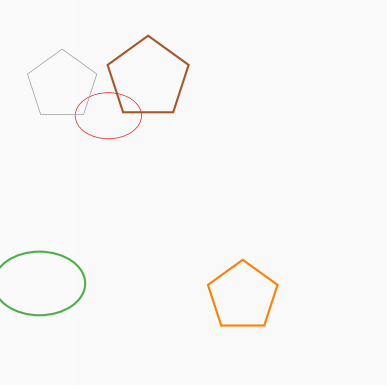[{"shape": "oval", "thickness": 0.5, "radius": 0.43, "center": [0.28, 0.699]}, {"shape": "oval", "thickness": 1.5, "radius": 0.59, "center": [0.102, 0.264]}, {"shape": "pentagon", "thickness": 1.5, "radius": 0.47, "center": [0.626, 0.231]}, {"shape": "pentagon", "thickness": 1.5, "radius": 0.55, "center": [0.382, 0.797]}, {"shape": "pentagon", "thickness": 0.5, "radius": 0.47, "center": [0.16, 0.778]}]